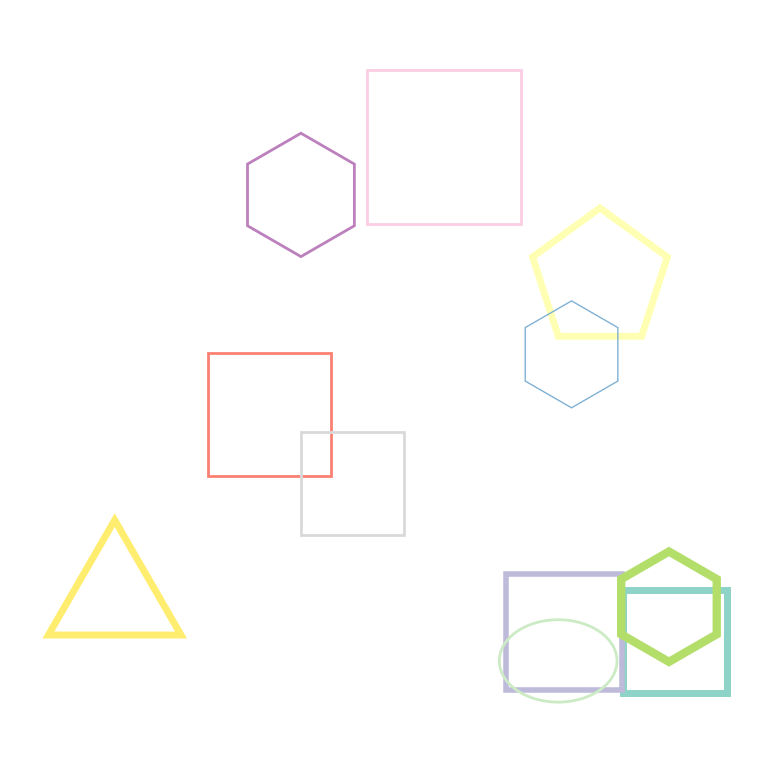[{"shape": "square", "thickness": 2.5, "radius": 0.34, "center": [0.876, 0.167]}, {"shape": "pentagon", "thickness": 2.5, "radius": 0.46, "center": [0.779, 0.638]}, {"shape": "square", "thickness": 2, "radius": 0.38, "center": [0.732, 0.179]}, {"shape": "square", "thickness": 1, "radius": 0.4, "center": [0.349, 0.462]}, {"shape": "hexagon", "thickness": 0.5, "radius": 0.35, "center": [0.742, 0.54]}, {"shape": "hexagon", "thickness": 3, "radius": 0.36, "center": [0.869, 0.212]}, {"shape": "square", "thickness": 1, "radius": 0.5, "center": [0.577, 0.809]}, {"shape": "square", "thickness": 1, "radius": 0.33, "center": [0.458, 0.372]}, {"shape": "hexagon", "thickness": 1, "radius": 0.4, "center": [0.391, 0.747]}, {"shape": "oval", "thickness": 1, "radius": 0.38, "center": [0.725, 0.142]}, {"shape": "triangle", "thickness": 2.5, "radius": 0.5, "center": [0.149, 0.225]}]